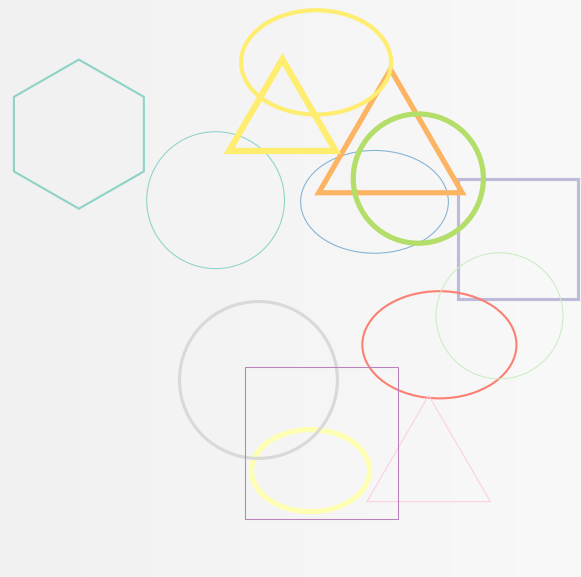[{"shape": "circle", "thickness": 0.5, "radius": 0.59, "center": [0.371, 0.653]}, {"shape": "hexagon", "thickness": 1, "radius": 0.65, "center": [0.136, 0.767]}, {"shape": "oval", "thickness": 2.5, "radius": 0.51, "center": [0.534, 0.184]}, {"shape": "square", "thickness": 1.5, "radius": 0.52, "center": [0.891, 0.585]}, {"shape": "oval", "thickness": 1, "radius": 0.66, "center": [0.756, 0.402]}, {"shape": "oval", "thickness": 0.5, "radius": 0.64, "center": [0.644, 0.65]}, {"shape": "triangle", "thickness": 2.5, "radius": 0.71, "center": [0.672, 0.737]}, {"shape": "circle", "thickness": 2.5, "radius": 0.56, "center": [0.72, 0.69]}, {"shape": "triangle", "thickness": 0.5, "radius": 0.61, "center": [0.738, 0.192]}, {"shape": "circle", "thickness": 1.5, "radius": 0.68, "center": [0.445, 0.341]}, {"shape": "square", "thickness": 0.5, "radius": 0.66, "center": [0.553, 0.232]}, {"shape": "circle", "thickness": 0.5, "radius": 0.55, "center": [0.859, 0.452]}, {"shape": "oval", "thickness": 2, "radius": 0.64, "center": [0.544, 0.891]}, {"shape": "triangle", "thickness": 3, "radius": 0.53, "center": [0.486, 0.791]}]